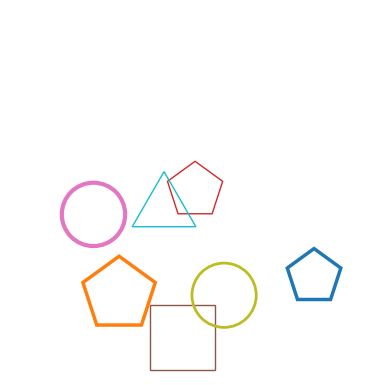[{"shape": "pentagon", "thickness": 2.5, "radius": 0.37, "center": [0.816, 0.281]}, {"shape": "pentagon", "thickness": 2.5, "radius": 0.49, "center": [0.309, 0.236]}, {"shape": "pentagon", "thickness": 1, "radius": 0.38, "center": [0.507, 0.506]}, {"shape": "square", "thickness": 1, "radius": 0.42, "center": [0.474, 0.123]}, {"shape": "circle", "thickness": 3, "radius": 0.41, "center": [0.243, 0.443]}, {"shape": "circle", "thickness": 2, "radius": 0.42, "center": [0.582, 0.233]}, {"shape": "triangle", "thickness": 1, "radius": 0.48, "center": [0.426, 0.459]}]